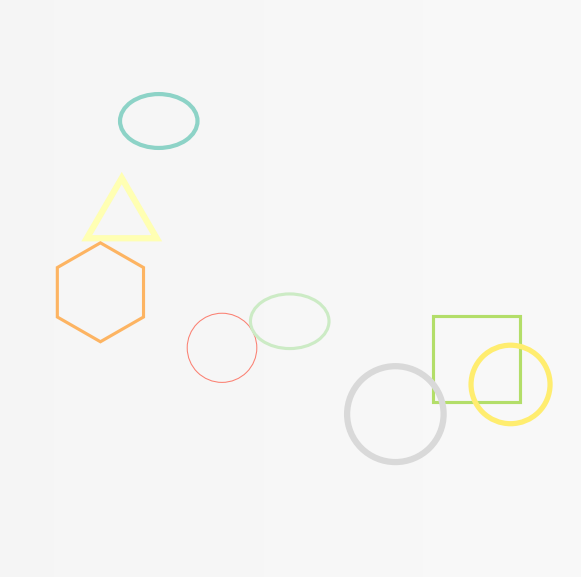[{"shape": "oval", "thickness": 2, "radius": 0.33, "center": [0.273, 0.79]}, {"shape": "triangle", "thickness": 3, "radius": 0.35, "center": [0.209, 0.621]}, {"shape": "circle", "thickness": 0.5, "radius": 0.3, "center": [0.382, 0.397]}, {"shape": "hexagon", "thickness": 1.5, "radius": 0.43, "center": [0.173, 0.493]}, {"shape": "square", "thickness": 1.5, "radius": 0.38, "center": [0.82, 0.378]}, {"shape": "circle", "thickness": 3, "radius": 0.42, "center": [0.68, 0.282]}, {"shape": "oval", "thickness": 1.5, "radius": 0.34, "center": [0.498, 0.443]}, {"shape": "circle", "thickness": 2.5, "radius": 0.34, "center": [0.878, 0.333]}]